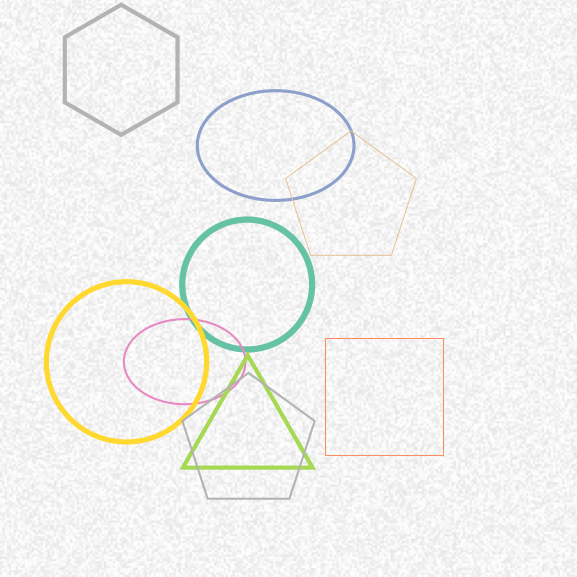[{"shape": "circle", "thickness": 3, "radius": 0.56, "center": [0.428, 0.506]}, {"shape": "square", "thickness": 0.5, "radius": 0.51, "center": [0.665, 0.312]}, {"shape": "oval", "thickness": 1.5, "radius": 0.68, "center": [0.477, 0.747]}, {"shape": "oval", "thickness": 1, "radius": 0.53, "center": [0.32, 0.373]}, {"shape": "triangle", "thickness": 2, "radius": 0.65, "center": [0.429, 0.254]}, {"shape": "circle", "thickness": 2.5, "radius": 0.69, "center": [0.219, 0.373]}, {"shape": "pentagon", "thickness": 0.5, "radius": 0.6, "center": [0.608, 0.653]}, {"shape": "hexagon", "thickness": 2, "radius": 0.56, "center": [0.21, 0.878]}, {"shape": "pentagon", "thickness": 1, "radius": 0.6, "center": [0.43, 0.233]}]